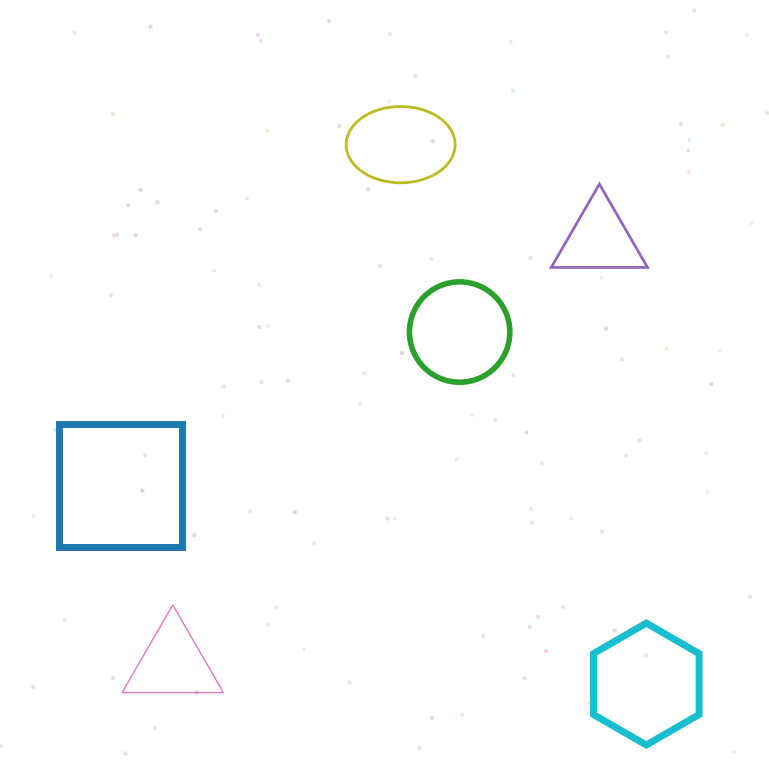[{"shape": "square", "thickness": 2.5, "radius": 0.4, "center": [0.157, 0.37]}, {"shape": "circle", "thickness": 2, "radius": 0.33, "center": [0.597, 0.569]}, {"shape": "triangle", "thickness": 1, "radius": 0.36, "center": [0.778, 0.689]}, {"shape": "triangle", "thickness": 0.5, "radius": 0.38, "center": [0.224, 0.139]}, {"shape": "oval", "thickness": 1, "radius": 0.35, "center": [0.52, 0.812]}, {"shape": "hexagon", "thickness": 2.5, "radius": 0.4, "center": [0.839, 0.112]}]